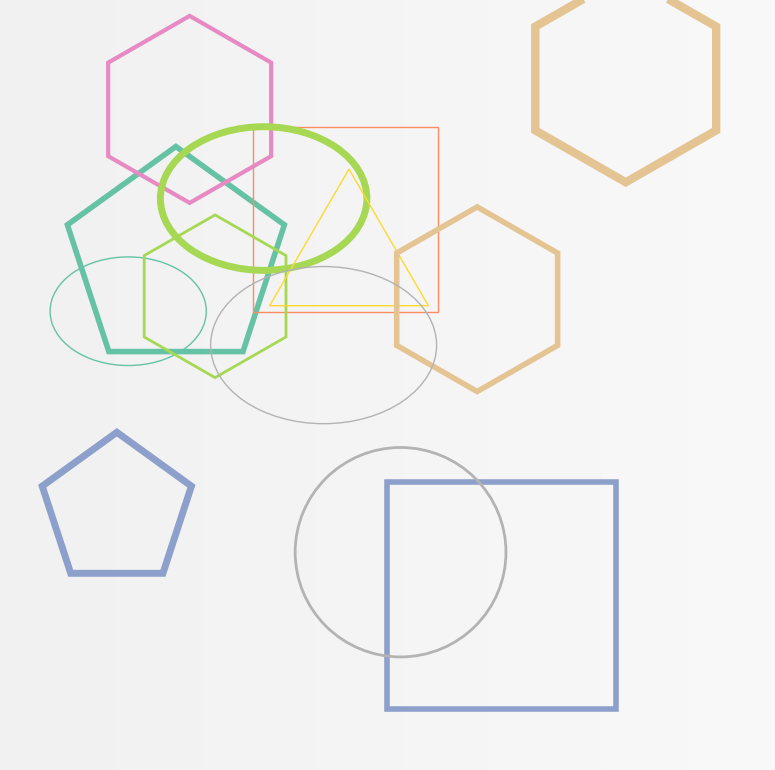[{"shape": "pentagon", "thickness": 2, "radius": 0.74, "center": [0.227, 0.663]}, {"shape": "oval", "thickness": 0.5, "radius": 0.5, "center": [0.165, 0.596]}, {"shape": "square", "thickness": 0.5, "radius": 0.6, "center": [0.446, 0.715]}, {"shape": "pentagon", "thickness": 2.5, "radius": 0.51, "center": [0.151, 0.337]}, {"shape": "square", "thickness": 2, "radius": 0.74, "center": [0.647, 0.226]}, {"shape": "hexagon", "thickness": 1.5, "radius": 0.61, "center": [0.245, 0.858]}, {"shape": "oval", "thickness": 2.5, "radius": 0.67, "center": [0.34, 0.742]}, {"shape": "hexagon", "thickness": 1, "radius": 0.53, "center": [0.278, 0.615]}, {"shape": "triangle", "thickness": 0.5, "radius": 0.59, "center": [0.45, 0.662]}, {"shape": "hexagon", "thickness": 2, "radius": 0.6, "center": [0.616, 0.611]}, {"shape": "hexagon", "thickness": 3, "radius": 0.67, "center": [0.807, 0.898]}, {"shape": "oval", "thickness": 0.5, "radius": 0.73, "center": [0.418, 0.552]}, {"shape": "circle", "thickness": 1, "radius": 0.68, "center": [0.517, 0.283]}]